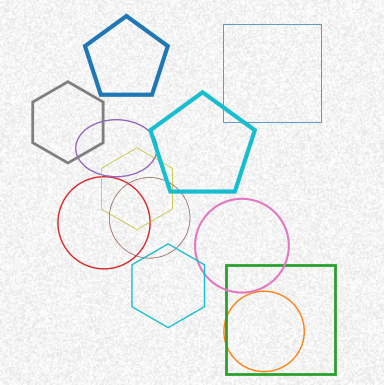[{"shape": "square", "thickness": 0.5, "radius": 0.63, "center": [0.707, 0.811]}, {"shape": "pentagon", "thickness": 3, "radius": 0.57, "center": [0.328, 0.845]}, {"shape": "circle", "thickness": 1, "radius": 0.52, "center": [0.686, 0.139]}, {"shape": "square", "thickness": 2, "radius": 0.71, "center": [0.728, 0.17]}, {"shape": "circle", "thickness": 1, "radius": 0.6, "center": [0.27, 0.421]}, {"shape": "oval", "thickness": 1, "radius": 0.53, "center": [0.302, 0.615]}, {"shape": "circle", "thickness": 0.5, "radius": 0.52, "center": [0.389, 0.434]}, {"shape": "circle", "thickness": 1.5, "radius": 0.61, "center": [0.628, 0.362]}, {"shape": "hexagon", "thickness": 2, "radius": 0.53, "center": [0.176, 0.682]}, {"shape": "hexagon", "thickness": 0.5, "radius": 0.53, "center": [0.356, 0.51]}, {"shape": "hexagon", "thickness": 1, "radius": 0.54, "center": [0.437, 0.258]}, {"shape": "pentagon", "thickness": 3, "radius": 0.71, "center": [0.526, 0.618]}]